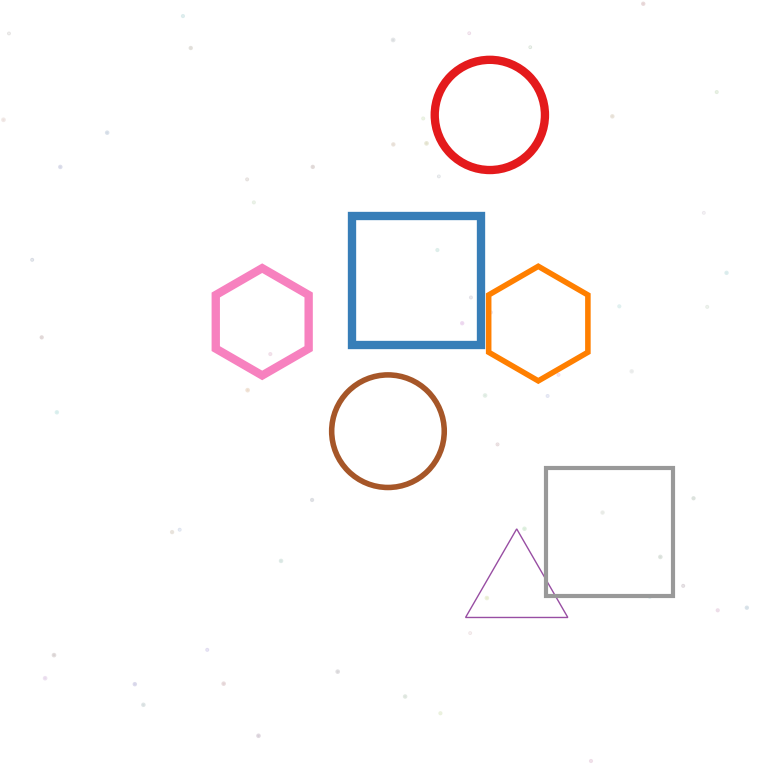[{"shape": "circle", "thickness": 3, "radius": 0.36, "center": [0.636, 0.851]}, {"shape": "square", "thickness": 3, "radius": 0.42, "center": [0.541, 0.635]}, {"shape": "triangle", "thickness": 0.5, "radius": 0.38, "center": [0.671, 0.236]}, {"shape": "hexagon", "thickness": 2, "radius": 0.37, "center": [0.699, 0.58]}, {"shape": "circle", "thickness": 2, "radius": 0.37, "center": [0.504, 0.44]}, {"shape": "hexagon", "thickness": 3, "radius": 0.35, "center": [0.341, 0.582]}, {"shape": "square", "thickness": 1.5, "radius": 0.42, "center": [0.792, 0.309]}]